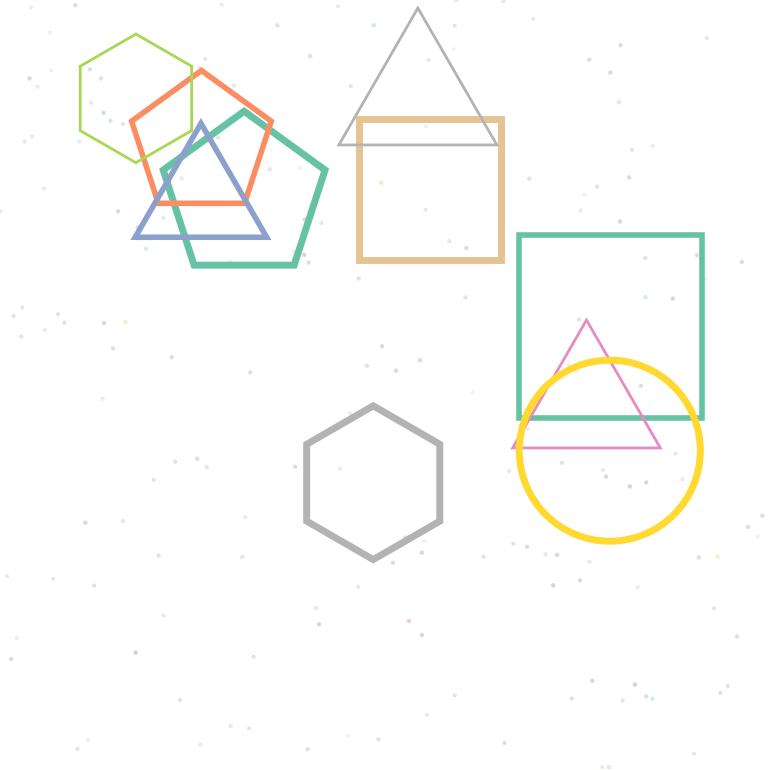[{"shape": "square", "thickness": 2, "radius": 0.59, "center": [0.793, 0.576]}, {"shape": "pentagon", "thickness": 2.5, "radius": 0.55, "center": [0.317, 0.745]}, {"shape": "pentagon", "thickness": 2, "radius": 0.48, "center": [0.262, 0.813]}, {"shape": "triangle", "thickness": 2, "radius": 0.49, "center": [0.261, 0.741]}, {"shape": "triangle", "thickness": 1, "radius": 0.55, "center": [0.762, 0.474]}, {"shape": "hexagon", "thickness": 1, "radius": 0.42, "center": [0.177, 0.872]}, {"shape": "circle", "thickness": 2.5, "radius": 0.59, "center": [0.792, 0.415]}, {"shape": "square", "thickness": 2.5, "radius": 0.46, "center": [0.558, 0.754]}, {"shape": "triangle", "thickness": 1, "radius": 0.59, "center": [0.543, 0.871]}, {"shape": "hexagon", "thickness": 2.5, "radius": 0.5, "center": [0.485, 0.373]}]